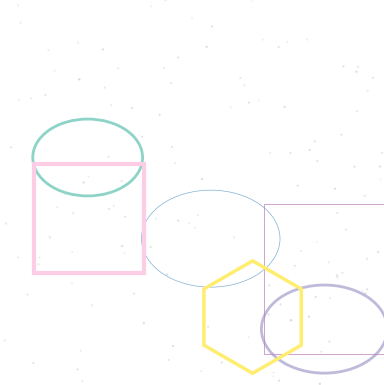[{"shape": "oval", "thickness": 2, "radius": 0.71, "center": [0.228, 0.591]}, {"shape": "oval", "thickness": 2, "radius": 0.82, "center": [0.842, 0.145]}, {"shape": "oval", "thickness": 0.5, "radius": 0.9, "center": [0.547, 0.38]}, {"shape": "square", "thickness": 3, "radius": 0.71, "center": [0.231, 0.432]}, {"shape": "square", "thickness": 0.5, "radius": 0.97, "center": [0.88, 0.276]}, {"shape": "hexagon", "thickness": 2.5, "radius": 0.73, "center": [0.656, 0.176]}]